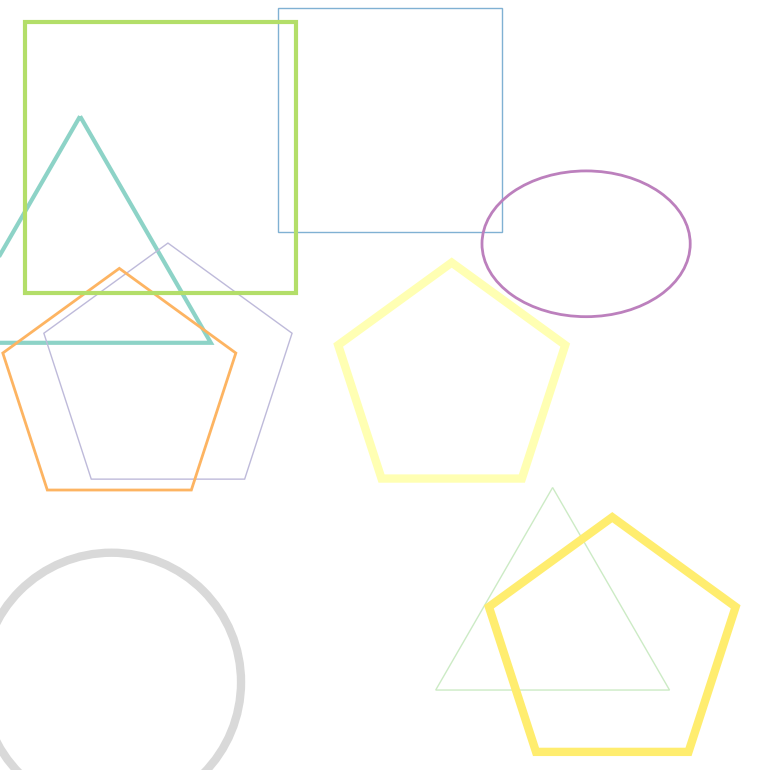[{"shape": "triangle", "thickness": 1.5, "radius": 0.98, "center": [0.104, 0.653]}, {"shape": "pentagon", "thickness": 3, "radius": 0.78, "center": [0.587, 0.504]}, {"shape": "pentagon", "thickness": 0.5, "radius": 0.85, "center": [0.218, 0.515]}, {"shape": "square", "thickness": 0.5, "radius": 0.73, "center": [0.506, 0.844]}, {"shape": "pentagon", "thickness": 1, "radius": 0.8, "center": [0.155, 0.492]}, {"shape": "square", "thickness": 1.5, "radius": 0.88, "center": [0.208, 0.795]}, {"shape": "circle", "thickness": 3, "radius": 0.84, "center": [0.145, 0.114]}, {"shape": "oval", "thickness": 1, "radius": 0.68, "center": [0.761, 0.683]}, {"shape": "triangle", "thickness": 0.5, "radius": 0.88, "center": [0.718, 0.192]}, {"shape": "pentagon", "thickness": 3, "radius": 0.84, "center": [0.795, 0.16]}]